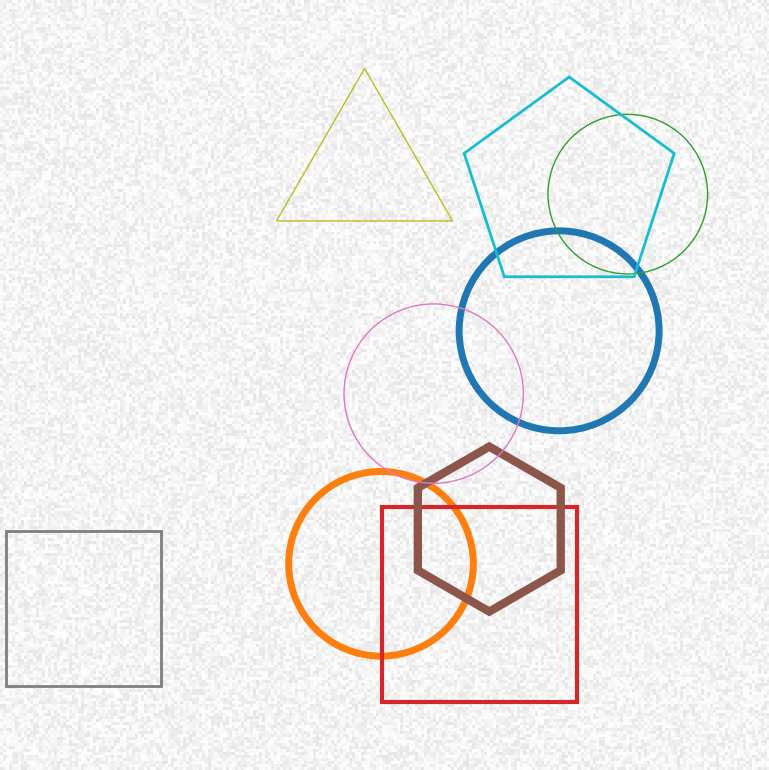[{"shape": "circle", "thickness": 2.5, "radius": 0.65, "center": [0.726, 0.57]}, {"shape": "circle", "thickness": 2.5, "radius": 0.6, "center": [0.495, 0.268]}, {"shape": "circle", "thickness": 0.5, "radius": 0.52, "center": [0.815, 0.748]}, {"shape": "square", "thickness": 1.5, "radius": 0.63, "center": [0.623, 0.215]}, {"shape": "hexagon", "thickness": 3, "radius": 0.54, "center": [0.635, 0.313]}, {"shape": "circle", "thickness": 0.5, "radius": 0.58, "center": [0.563, 0.489]}, {"shape": "square", "thickness": 1, "radius": 0.5, "center": [0.109, 0.209]}, {"shape": "triangle", "thickness": 0.5, "radius": 0.66, "center": [0.473, 0.779]}, {"shape": "pentagon", "thickness": 1, "radius": 0.72, "center": [0.739, 0.757]}]